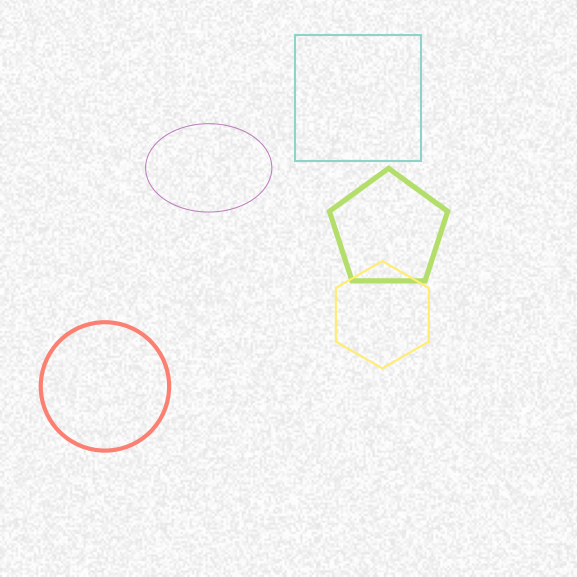[{"shape": "square", "thickness": 1, "radius": 0.55, "center": [0.62, 0.83]}, {"shape": "circle", "thickness": 2, "radius": 0.56, "center": [0.182, 0.33]}, {"shape": "pentagon", "thickness": 2.5, "radius": 0.54, "center": [0.673, 0.6]}, {"shape": "oval", "thickness": 0.5, "radius": 0.55, "center": [0.361, 0.708]}, {"shape": "hexagon", "thickness": 1, "radius": 0.46, "center": [0.662, 0.454]}]